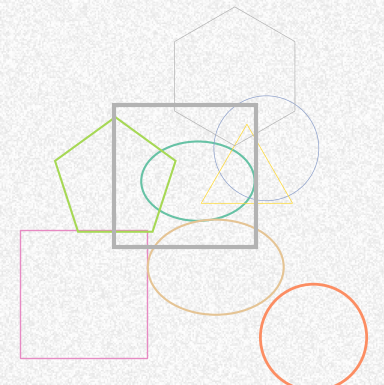[{"shape": "oval", "thickness": 1.5, "radius": 0.74, "center": [0.514, 0.529]}, {"shape": "circle", "thickness": 2, "radius": 0.69, "center": [0.814, 0.124]}, {"shape": "circle", "thickness": 0.5, "radius": 0.68, "center": [0.692, 0.615]}, {"shape": "square", "thickness": 1, "radius": 0.83, "center": [0.216, 0.237]}, {"shape": "pentagon", "thickness": 1.5, "radius": 0.82, "center": [0.3, 0.531]}, {"shape": "triangle", "thickness": 0.5, "radius": 0.69, "center": [0.641, 0.54]}, {"shape": "oval", "thickness": 1.5, "radius": 0.88, "center": [0.56, 0.306]}, {"shape": "hexagon", "thickness": 0.5, "radius": 0.9, "center": [0.61, 0.802]}, {"shape": "square", "thickness": 3, "radius": 0.92, "center": [0.48, 0.543]}]